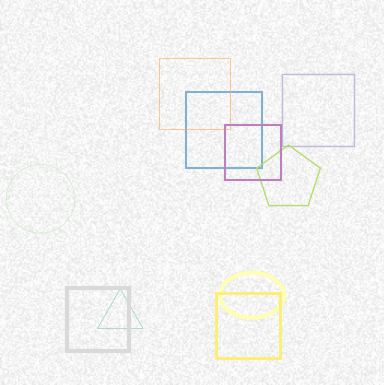[{"shape": "triangle", "thickness": 0.5, "radius": 0.34, "center": [0.312, 0.181]}, {"shape": "oval", "thickness": 3, "radius": 0.42, "center": [0.655, 0.233]}, {"shape": "square", "thickness": 1, "radius": 0.47, "center": [0.826, 0.715]}, {"shape": "square", "thickness": 1.5, "radius": 0.5, "center": [0.581, 0.662]}, {"shape": "square", "thickness": 0.5, "radius": 0.46, "center": [0.505, 0.757]}, {"shape": "pentagon", "thickness": 1, "radius": 0.43, "center": [0.749, 0.536]}, {"shape": "square", "thickness": 3, "radius": 0.4, "center": [0.254, 0.17]}, {"shape": "square", "thickness": 1.5, "radius": 0.36, "center": [0.656, 0.604]}, {"shape": "circle", "thickness": 0.5, "radius": 0.45, "center": [0.105, 0.483]}, {"shape": "square", "thickness": 2, "radius": 0.42, "center": [0.644, 0.155]}]